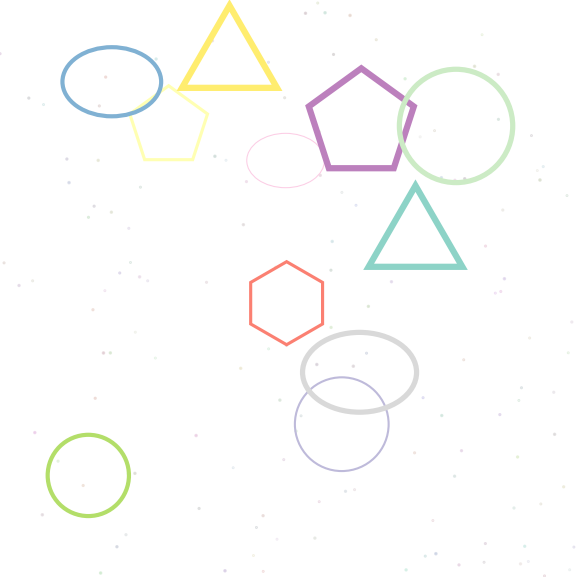[{"shape": "triangle", "thickness": 3, "radius": 0.47, "center": [0.719, 0.584]}, {"shape": "pentagon", "thickness": 1.5, "radius": 0.35, "center": [0.292, 0.78]}, {"shape": "circle", "thickness": 1, "radius": 0.41, "center": [0.592, 0.265]}, {"shape": "hexagon", "thickness": 1.5, "radius": 0.36, "center": [0.496, 0.474]}, {"shape": "oval", "thickness": 2, "radius": 0.43, "center": [0.194, 0.858]}, {"shape": "circle", "thickness": 2, "radius": 0.35, "center": [0.153, 0.176]}, {"shape": "oval", "thickness": 0.5, "radius": 0.34, "center": [0.495, 0.721]}, {"shape": "oval", "thickness": 2.5, "radius": 0.49, "center": [0.623, 0.354]}, {"shape": "pentagon", "thickness": 3, "radius": 0.48, "center": [0.626, 0.785]}, {"shape": "circle", "thickness": 2.5, "radius": 0.49, "center": [0.79, 0.781]}, {"shape": "triangle", "thickness": 3, "radius": 0.48, "center": [0.397, 0.895]}]